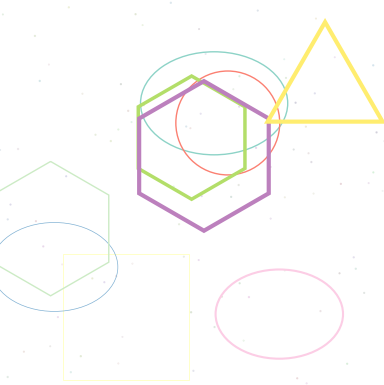[{"shape": "oval", "thickness": 1, "radius": 0.96, "center": [0.556, 0.732]}, {"shape": "square", "thickness": 0.5, "radius": 0.82, "center": [0.328, 0.177]}, {"shape": "circle", "thickness": 1, "radius": 0.67, "center": [0.592, 0.681]}, {"shape": "oval", "thickness": 0.5, "radius": 0.82, "center": [0.141, 0.307]}, {"shape": "hexagon", "thickness": 2.5, "radius": 0.8, "center": [0.498, 0.643]}, {"shape": "oval", "thickness": 1.5, "radius": 0.83, "center": [0.725, 0.184]}, {"shape": "hexagon", "thickness": 3, "radius": 0.97, "center": [0.53, 0.595]}, {"shape": "hexagon", "thickness": 1, "radius": 0.87, "center": [0.131, 0.406]}, {"shape": "triangle", "thickness": 3, "radius": 0.86, "center": [0.844, 0.77]}]